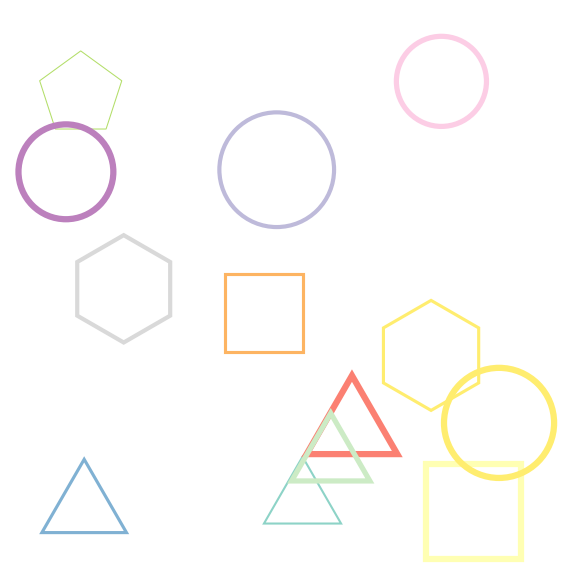[{"shape": "triangle", "thickness": 1, "radius": 0.39, "center": [0.524, 0.131]}, {"shape": "square", "thickness": 3, "radius": 0.41, "center": [0.819, 0.113]}, {"shape": "circle", "thickness": 2, "radius": 0.5, "center": [0.479, 0.705]}, {"shape": "triangle", "thickness": 3, "radius": 0.45, "center": [0.609, 0.258]}, {"shape": "triangle", "thickness": 1.5, "radius": 0.42, "center": [0.146, 0.119]}, {"shape": "square", "thickness": 1.5, "radius": 0.34, "center": [0.457, 0.458]}, {"shape": "pentagon", "thickness": 0.5, "radius": 0.37, "center": [0.14, 0.836]}, {"shape": "circle", "thickness": 2.5, "radius": 0.39, "center": [0.764, 0.858]}, {"shape": "hexagon", "thickness": 2, "radius": 0.46, "center": [0.214, 0.499]}, {"shape": "circle", "thickness": 3, "radius": 0.41, "center": [0.114, 0.702]}, {"shape": "triangle", "thickness": 2.5, "radius": 0.39, "center": [0.573, 0.205]}, {"shape": "circle", "thickness": 3, "radius": 0.48, "center": [0.864, 0.267]}, {"shape": "hexagon", "thickness": 1.5, "radius": 0.48, "center": [0.746, 0.384]}]